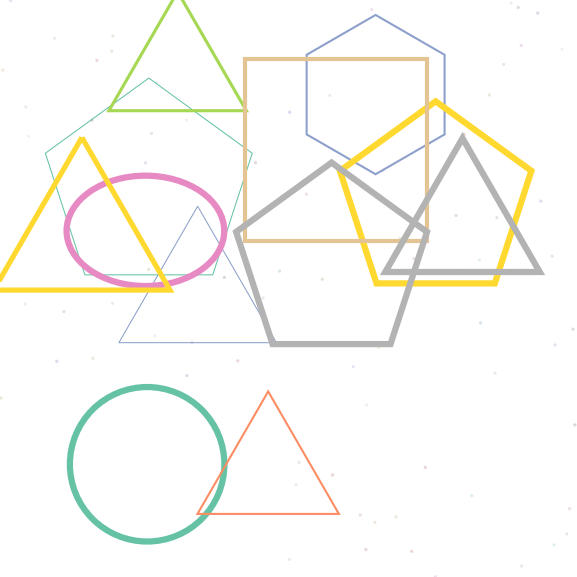[{"shape": "pentagon", "thickness": 0.5, "radius": 0.94, "center": [0.258, 0.676]}, {"shape": "circle", "thickness": 3, "radius": 0.67, "center": [0.255, 0.195]}, {"shape": "triangle", "thickness": 1, "radius": 0.71, "center": [0.464, 0.18]}, {"shape": "triangle", "thickness": 0.5, "radius": 0.79, "center": [0.342, 0.484]}, {"shape": "hexagon", "thickness": 1, "radius": 0.69, "center": [0.65, 0.835]}, {"shape": "oval", "thickness": 3, "radius": 0.68, "center": [0.252, 0.599]}, {"shape": "triangle", "thickness": 1.5, "radius": 0.69, "center": [0.308, 0.876]}, {"shape": "pentagon", "thickness": 3, "radius": 0.87, "center": [0.754, 0.649]}, {"shape": "triangle", "thickness": 2.5, "radius": 0.88, "center": [0.142, 0.585]}, {"shape": "square", "thickness": 2, "radius": 0.79, "center": [0.582, 0.739]}, {"shape": "pentagon", "thickness": 3, "radius": 0.87, "center": [0.574, 0.544]}, {"shape": "triangle", "thickness": 3, "radius": 0.77, "center": [0.801, 0.605]}]